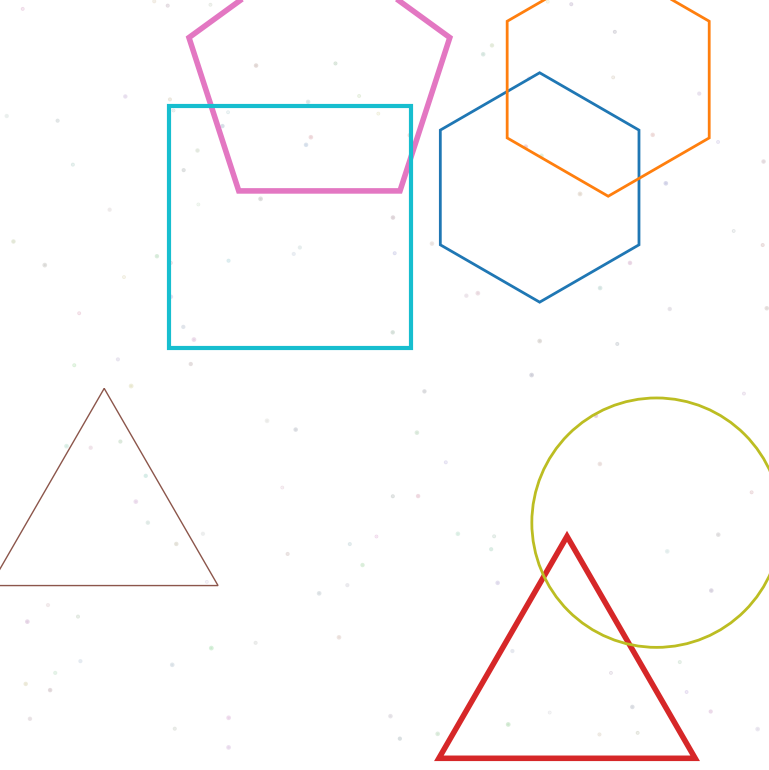[{"shape": "hexagon", "thickness": 1, "radius": 0.74, "center": [0.701, 0.757]}, {"shape": "hexagon", "thickness": 1, "radius": 0.76, "center": [0.79, 0.897]}, {"shape": "triangle", "thickness": 2, "radius": 0.96, "center": [0.736, 0.111]}, {"shape": "triangle", "thickness": 0.5, "radius": 0.85, "center": [0.135, 0.325]}, {"shape": "pentagon", "thickness": 2, "radius": 0.89, "center": [0.415, 0.896]}, {"shape": "circle", "thickness": 1, "radius": 0.81, "center": [0.853, 0.321]}, {"shape": "square", "thickness": 1.5, "radius": 0.78, "center": [0.376, 0.705]}]